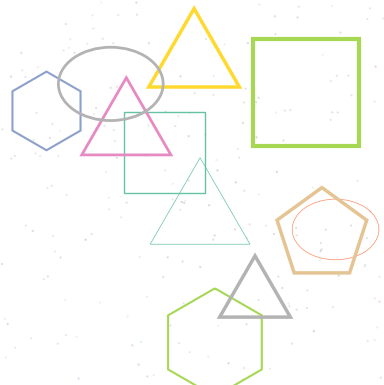[{"shape": "triangle", "thickness": 0.5, "radius": 0.75, "center": [0.52, 0.441]}, {"shape": "square", "thickness": 1, "radius": 0.53, "center": [0.428, 0.604]}, {"shape": "oval", "thickness": 0.5, "radius": 0.56, "center": [0.871, 0.404]}, {"shape": "hexagon", "thickness": 1.5, "radius": 0.51, "center": [0.121, 0.712]}, {"shape": "triangle", "thickness": 2, "radius": 0.67, "center": [0.328, 0.664]}, {"shape": "square", "thickness": 3, "radius": 0.69, "center": [0.795, 0.759]}, {"shape": "hexagon", "thickness": 1.5, "radius": 0.7, "center": [0.558, 0.111]}, {"shape": "triangle", "thickness": 2.5, "radius": 0.68, "center": [0.504, 0.842]}, {"shape": "pentagon", "thickness": 2.5, "radius": 0.61, "center": [0.836, 0.39]}, {"shape": "oval", "thickness": 2, "radius": 0.68, "center": [0.288, 0.782]}, {"shape": "triangle", "thickness": 2.5, "radius": 0.53, "center": [0.662, 0.229]}]